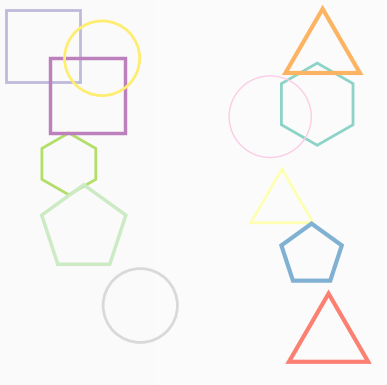[{"shape": "hexagon", "thickness": 2, "radius": 0.53, "center": [0.819, 0.729]}, {"shape": "triangle", "thickness": 2, "radius": 0.47, "center": [0.728, 0.468]}, {"shape": "square", "thickness": 2, "radius": 0.47, "center": [0.111, 0.88]}, {"shape": "triangle", "thickness": 3, "radius": 0.59, "center": [0.848, 0.119]}, {"shape": "pentagon", "thickness": 3, "radius": 0.41, "center": [0.804, 0.337]}, {"shape": "triangle", "thickness": 3, "radius": 0.55, "center": [0.833, 0.866]}, {"shape": "hexagon", "thickness": 2, "radius": 0.4, "center": [0.178, 0.574]}, {"shape": "circle", "thickness": 1, "radius": 0.53, "center": [0.697, 0.697]}, {"shape": "circle", "thickness": 2, "radius": 0.48, "center": [0.362, 0.206]}, {"shape": "square", "thickness": 2.5, "radius": 0.49, "center": [0.226, 0.753]}, {"shape": "pentagon", "thickness": 2.5, "radius": 0.57, "center": [0.216, 0.406]}, {"shape": "circle", "thickness": 2, "radius": 0.48, "center": [0.264, 0.849]}]